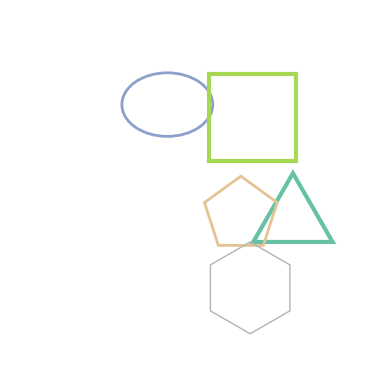[{"shape": "triangle", "thickness": 3, "radius": 0.6, "center": [0.761, 0.431]}, {"shape": "oval", "thickness": 2, "radius": 0.59, "center": [0.435, 0.728]}, {"shape": "square", "thickness": 3, "radius": 0.57, "center": [0.655, 0.694]}, {"shape": "pentagon", "thickness": 2, "radius": 0.5, "center": [0.626, 0.443]}, {"shape": "hexagon", "thickness": 1, "radius": 0.6, "center": [0.65, 0.252]}]